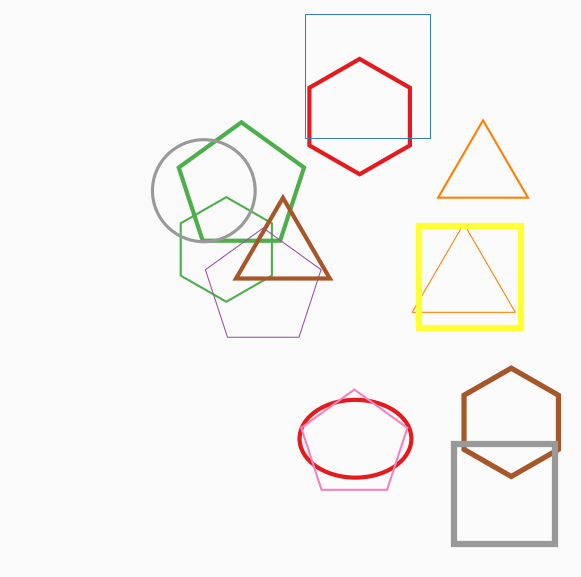[{"shape": "oval", "thickness": 2, "radius": 0.48, "center": [0.612, 0.239]}, {"shape": "hexagon", "thickness": 2, "radius": 0.5, "center": [0.619, 0.797]}, {"shape": "square", "thickness": 0.5, "radius": 0.54, "center": [0.632, 0.868]}, {"shape": "hexagon", "thickness": 1, "radius": 0.45, "center": [0.389, 0.567]}, {"shape": "pentagon", "thickness": 2, "radius": 0.57, "center": [0.415, 0.674]}, {"shape": "pentagon", "thickness": 0.5, "radius": 0.52, "center": [0.453, 0.5]}, {"shape": "triangle", "thickness": 1, "radius": 0.45, "center": [0.831, 0.701]}, {"shape": "triangle", "thickness": 0.5, "radius": 0.51, "center": [0.798, 0.51]}, {"shape": "square", "thickness": 3, "radius": 0.44, "center": [0.809, 0.52]}, {"shape": "hexagon", "thickness": 2.5, "radius": 0.47, "center": [0.88, 0.268]}, {"shape": "triangle", "thickness": 2, "radius": 0.47, "center": [0.487, 0.563]}, {"shape": "pentagon", "thickness": 1, "radius": 0.48, "center": [0.61, 0.229]}, {"shape": "square", "thickness": 3, "radius": 0.43, "center": [0.868, 0.143]}, {"shape": "circle", "thickness": 1.5, "radius": 0.44, "center": [0.351, 0.669]}]